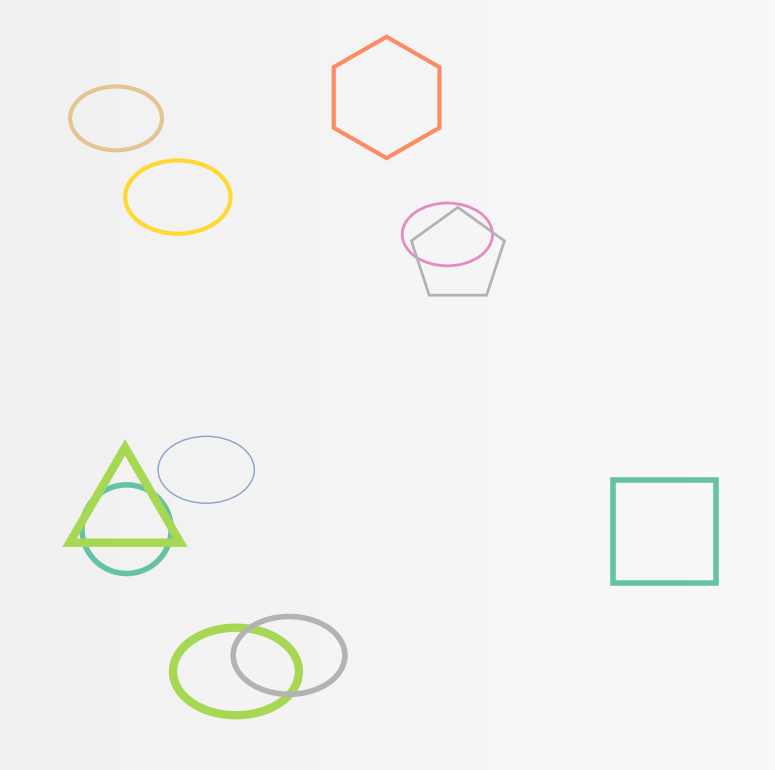[{"shape": "circle", "thickness": 2, "radius": 0.29, "center": [0.163, 0.313]}, {"shape": "square", "thickness": 2, "radius": 0.33, "center": [0.858, 0.31]}, {"shape": "hexagon", "thickness": 1.5, "radius": 0.39, "center": [0.499, 0.873]}, {"shape": "oval", "thickness": 0.5, "radius": 0.31, "center": [0.266, 0.39]}, {"shape": "oval", "thickness": 1, "radius": 0.29, "center": [0.577, 0.696]}, {"shape": "triangle", "thickness": 3, "radius": 0.41, "center": [0.161, 0.336]}, {"shape": "oval", "thickness": 3, "radius": 0.41, "center": [0.304, 0.128]}, {"shape": "oval", "thickness": 1.5, "radius": 0.34, "center": [0.23, 0.744]}, {"shape": "oval", "thickness": 1.5, "radius": 0.3, "center": [0.15, 0.846]}, {"shape": "pentagon", "thickness": 1, "radius": 0.32, "center": [0.591, 0.668]}, {"shape": "oval", "thickness": 2, "radius": 0.36, "center": [0.373, 0.149]}]